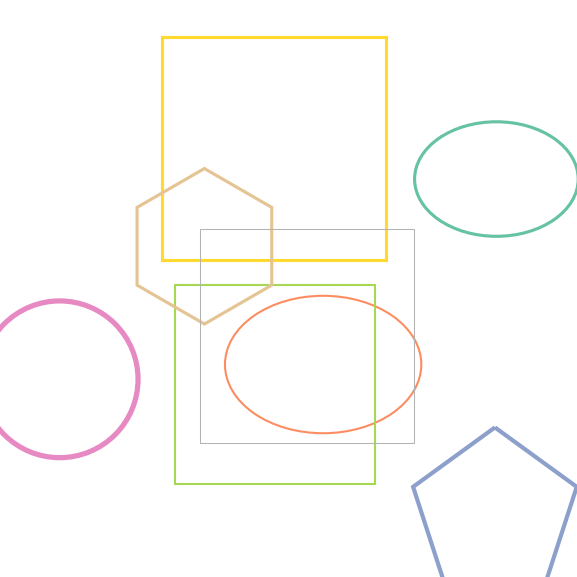[{"shape": "oval", "thickness": 1.5, "radius": 0.71, "center": [0.86, 0.689]}, {"shape": "oval", "thickness": 1, "radius": 0.85, "center": [0.56, 0.368]}, {"shape": "pentagon", "thickness": 2, "radius": 0.74, "center": [0.857, 0.11]}, {"shape": "circle", "thickness": 2.5, "radius": 0.68, "center": [0.103, 0.342]}, {"shape": "square", "thickness": 1, "radius": 0.86, "center": [0.476, 0.333]}, {"shape": "square", "thickness": 1.5, "radius": 0.97, "center": [0.474, 0.742]}, {"shape": "hexagon", "thickness": 1.5, "radius": 0.67, "center": [0.354, 0.573]}, {"shape": "square", "thickness": 0.5, "radius": 0.93, "center": [0.532, 0.417]}]